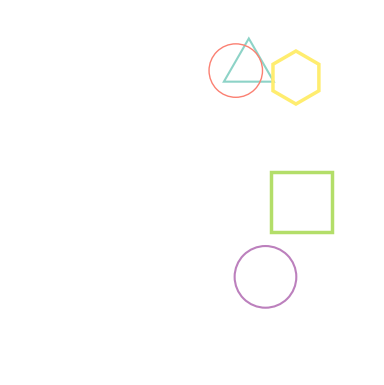[{"shape": "triangle", "thickness": 1.5, "radius": 0.37, "center": [0.646, 0.825]}, {"shape": "circle", "thickness": 1, "radius": 0.35, "center": [0.612, 0.817]}, {"shape": "square", "thickness": 2.5, "radius": 0.39, "center": [0.783, 0.475]}, {"shape": "circle", "thickness": 1.5, "radius": 0.4, "center": [0.69, 0.281]}, {"shape": "hexagon", "thickness": 2.5, "radius": 0.34, "center": [0.769, 0.799]}]